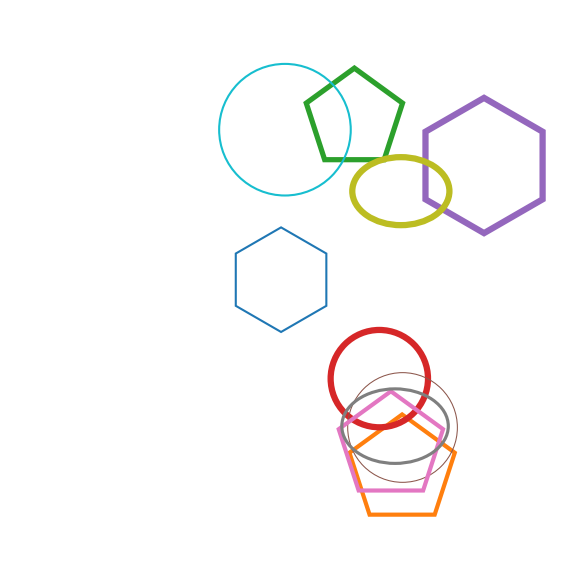[{"shape": "hexagon", "thickness": 1, "radius": 0.45, "center": [0.487, 0.515]}, {"shape": "pentagon", "thickness": 2, "radius": 0.48, "center": [0.696, 0.186]}, {"shape": "pentagon", "thickness": 2.5, "radius": 0.44, "center": [0.614, 0.794]}, {"shape": "circle", "thickness": 3, "radius": 0.42, "center": [0.657, 0.344]}, {"shape": "hexagon", "thickness": 3, "radius": 0.59, "center": [0.838, 0.713]}, {"shape": "circle", "thickness": 0.5, "radius": 0.47, "center": [0.697, 0.259]}, {"shape": "pentagon", "thickness": 2, "radius": 0.47, "center": [0.677, 0.227]}, {"shape": "oval", "thickness": 1.5, "radius": 0.46, "center": [0.684, 0.261]}, {"shape": "oval", "thickness": 3, "radius": 0.42, "center": [0.694, 0.668]}, {"shape": "circle", "thickness": 1, "radius": 0.57, "center": [0.493, 0.775]}]